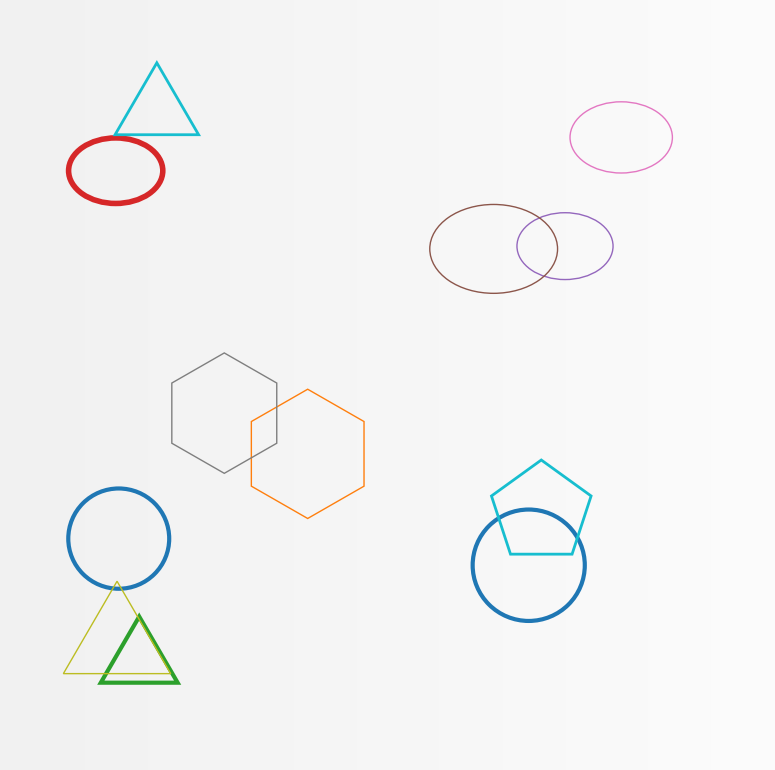[{"shape": "circle", "thickness": 1.5, "radius": 0.33, "center": [0.153, 0.301]}, {"shape": "circle", "thickness": 1.5, "radius": 0.36, "center": [0.682, 0.266]}, {"shape": "hexagon", "thickness": 0.5, "radius": 0.42, "center": [0.397, 0.411]}, {"shape": "triangle", "thickness": 1.5, "radius": 0.29, "center": [0.18, 0.142]}, {"shape": "oval", "thickness": 2, "radius": 0.3, "center": [0.149, 0.778]}, {"shape": "oval", "thickness": 0.5, "radius": 0.31, "center": [0.729, 0.68]}, {"shape": "oval", "thickness": 0.5, "radius": 0.41, "center": [0.637, 0.677]}, {"shape": "oval", "thickness": 0.5, "radius": 0.33, "center": [0.802, 0.822]}, {"shape": "hexagon", "thickness": 0.5, "radius": 0.39, "center": [0.289, 0.463]}, {"shape": "triangle", "thickness": 0.5, "radius": 0.4, "center": [0.151, 0.165]}, {"shape": "pentagon", "thickness": 1, "radius": 0.34, "center": [0.698, 0.335]}, {"shape": "triangle", "thickness": 1, "radius": 0.31, "center": [0.202, 0.856]}]